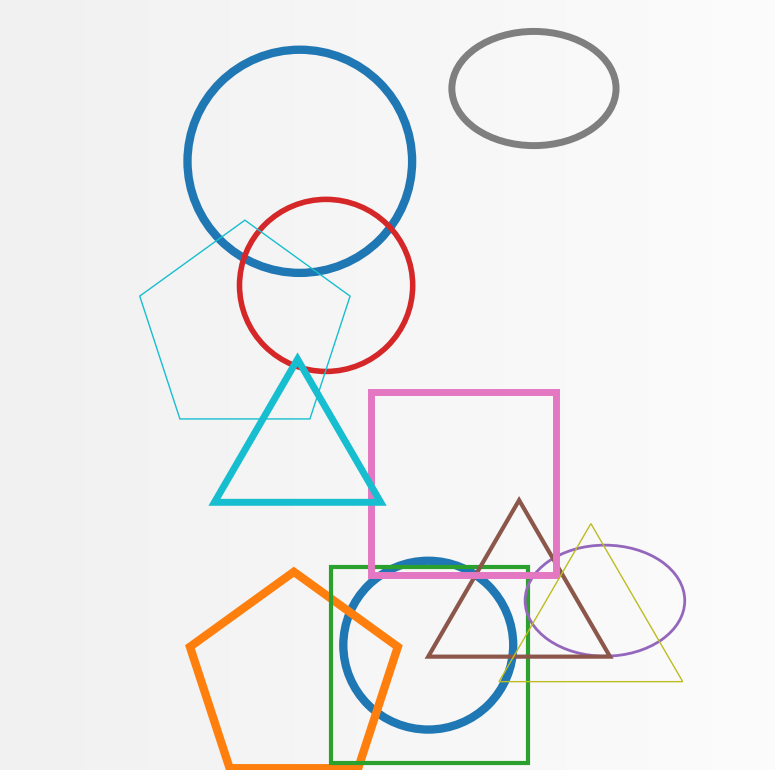[{"shape": "circle", "thickness": 3, "radius": 0.72, "center": [0.387, 0.791]}, {"shape": "circle", "thickness": 3, "radius": 0.55, "center": [0.553, 0.162]}, {"shape": "pentagon", "thickness": 3, "radius": 0.71, "center": [0.379, 0.116]}, {"shape": "square", "thickness": 1.5, "radius": 0.64, "center": [0.554, 0.136]}, {"shape": "circle", "thickness": 2, "radius": 0.56, "center": [0.421, 0.629]}, {"shape": "oval", "thickness": 1, "radius": 0.51, "center": [0.781, 0.22]}, {"shape": "triangle", "thickness": 1.5, "radius": 0.68, "center": [0.67, 0.215]}, {"shape": "square", "thickness": 2.5, "radius": 0.6, "center": [0.598, 0.372]}, {"shape": "oval", "thickness": 2.5, "radius": 0.53, "center": [0.689, 0.885]}, {"shape": "triangle", "thickness": 0.5, "radius": 0.68, "center": [0.762, 0.183]}, {"shape": "triangle", "thickness": 2.5, "radius": 0.62, "center": [0.384, 0.41]}, {"shape": "pentagon", "thickness": 0.5, "radius": 0.71, "center": [0.316, 0.571]}]